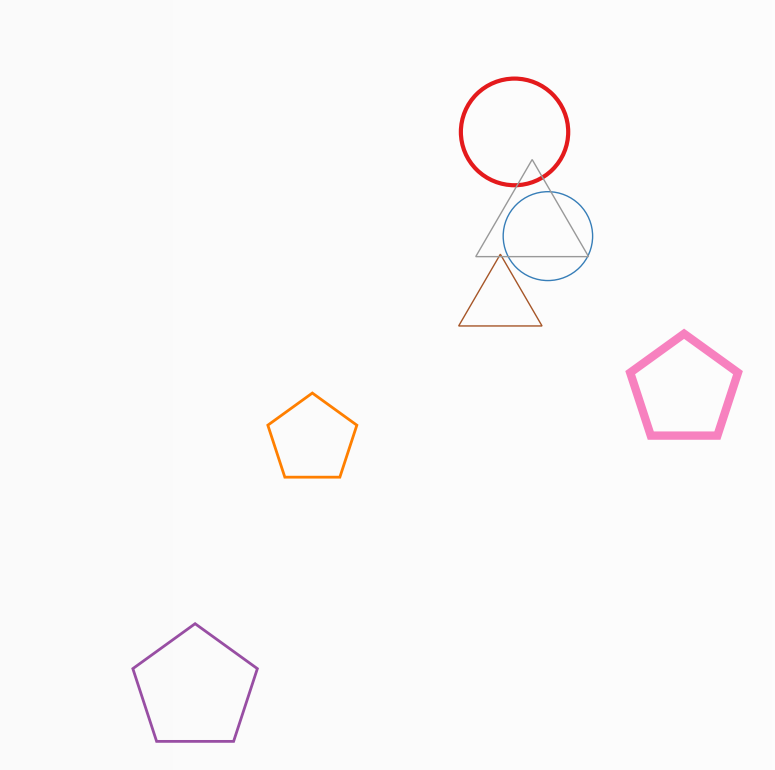[{"shape": "circle", "thickness": 1.5, "radius": 0.35, "center": [0.664, 0.829]}, {"shape": "circle", "thickness": 0.5, "radius": 0.29, "center": [0.707, 0.693]}, {"shape": "pentagon", "thickness": 1, "radius": 0.42, "center": [0.252, 0.106]}, {"shape": "pentagon", "thickness": 1, "radius": 0.3, "center": [0.403, 0.429]}, {"shape": "triangle", "thickness": 0.5, "radius": 0.31, "center": [0.646, 0.608]}, {"shape": "pentagon", "thickness": 3, "radius": 0.37, "center": [0.883, 0.493]}, {"shape": "triangle", "thickness": 0.5, "radius": 0.42, "center": [0.687, 0.709]}]